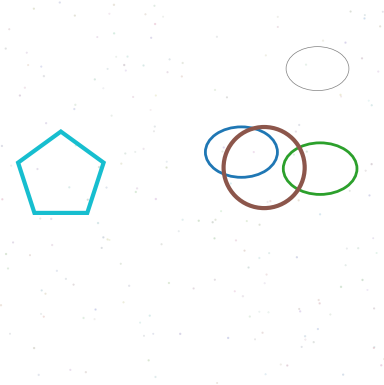[{"shape": "oval", "thickness": 2, "radius": 0.47, "center": [0.627, 0.605]}, {"shape": "oval", "thickness": 2, "radius": 0.48, "center": [0.832, 0.562]}, {"shape": "circle", "thickness": 3, "radius": 0.53, "center": [0.686, 0.565]}, {"shape": "oval", "thickness": 0.5, "radius": 0.41, "center": [0.825, 0.822]}, {"shape": "pentagon", "thickness": 3, "radius": 0.58, "center": [0.158, 0.541]}]